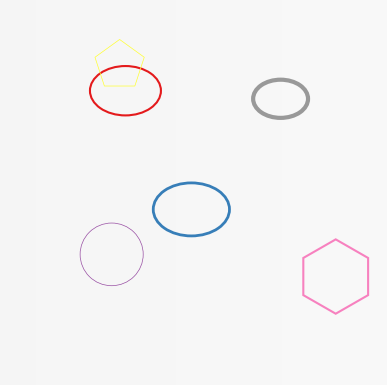[{"shape": "oval", "thickness": 1.5, "radius": 0.46, "center": [0.324, 0.764]}, {"shape": "oval", "thickness": 2, "radius": 0.49, "center": [0.494, 0.456]}, {"shape": "circle", "thickness": 0.5, "radius": 0.41, "center": [0.288, 0.339]}, {"shape": "pentagon", "thickness": 0.5, "radius": 0.33, "center": [0.309, 0.831]}, {"shape": "hexagon", "thickness": 1.5, "radius": 0.48, "center": [0.866, 0.282]}, {"shape": "oval", "thickness": 3, "radius": 0.35, "center": [0.724, 0.743]}]